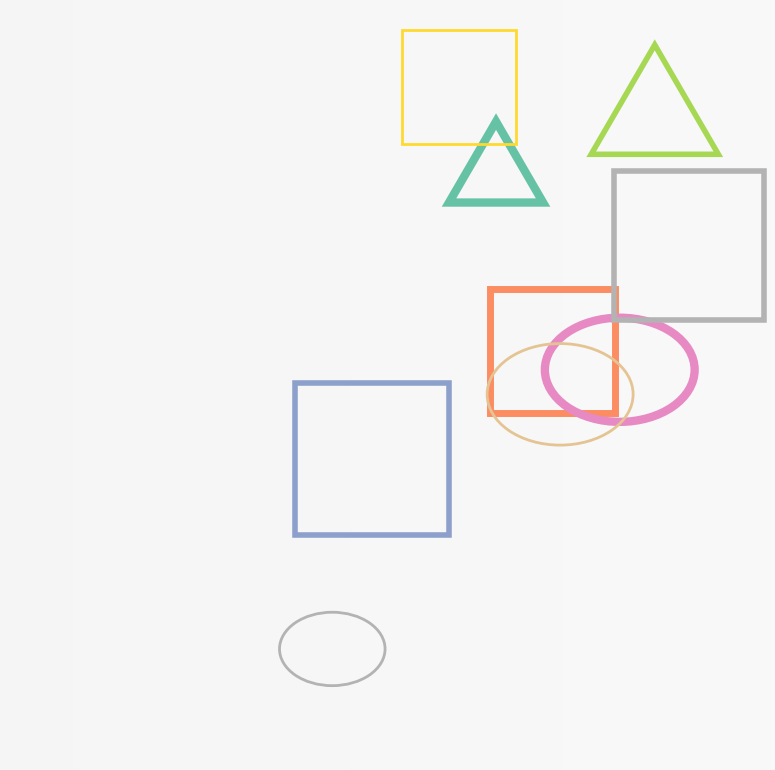[{"shape": "triangle", "thickness": 3, "radius": 0.35, "center": [0.64, 0.772]}, {"shape": "square", "thickness": 2.5, "radius": 0.4, "center": [0.712, 0.545]}, {"shape": "square", "thickness": 2, "radius": 0.49, "center": [0.48, 0.404]}, {"shape": "oval", "thickness": 3, "radius": 0.48, "center": [0.8, 0.52]}, {"shape": "triangle", "thickness": 2, "radius": 0.47, "center": [0.845, 0.847]}, {"shape": "square", "thickness": 1, "radius": 0.37, "center": [0.592, 0.887]}, {"shape": "oval", "thickness": 1, "radius": 0.47, "center": [0.723, 0.488]}, {"shape": "oval", "thickness": 1, "radius": 0.34, "center": [0.429, 0.157]}, {"shape": "square", "thickness": 2, "radius": 0.48, "center": [0.889, 0.681]}]